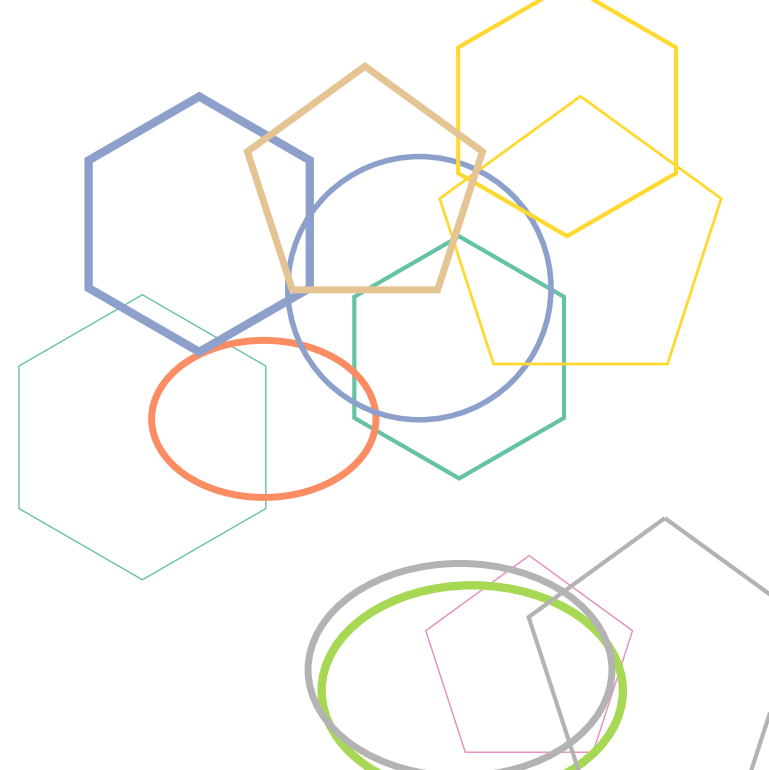[{"shape": "hexagon", "thickness": 1.5, "radius": 0.79, "center": [0.596, 0.536]}, {"shape": "hexagon", "thickness": 0.5, "radius": 0.93, "center": [0.185, 0.432]}, {"shape": "oval", "thickness": 2.5, "radius": 0.73, "center": [0.343, 0.456]}, {"shape": "hexagon", "thickness": 3, "radius": 0.83, "center": [0.259, 0.709]}, {"shape": "circle", "thickness": 2, "radius": 0.85, "center": [0.545, 0.626]}, {"shape": "pentagon", "thickness": 0.5, "radius": 0.71, "center": [0.687, 0.137]}, {"shape": "oval", "thickness": 3, "radius": 0.98, "center": [0.613, 0.103]}, {"shape": "pentagon", "thickness": 1, "radius": 0.96, "center": [0.754, 0.683]}, {"shape": "hexagon", "thickness": 1.5, "radius": 0.82, "center": [0.736, 0.857]}, {"shape": "pentagon", "thickness": 2.5, "radius": 0.8, "center": [0.474, 0.753]}, {"shape": "oval", "thickness": 2.5, "radius": 0.99, "center": [0.597, 0.13]}, {"shape": "pentagon", "thickness": 1.5, "radius": 0.93, "center": [0.863, 0.141]}]